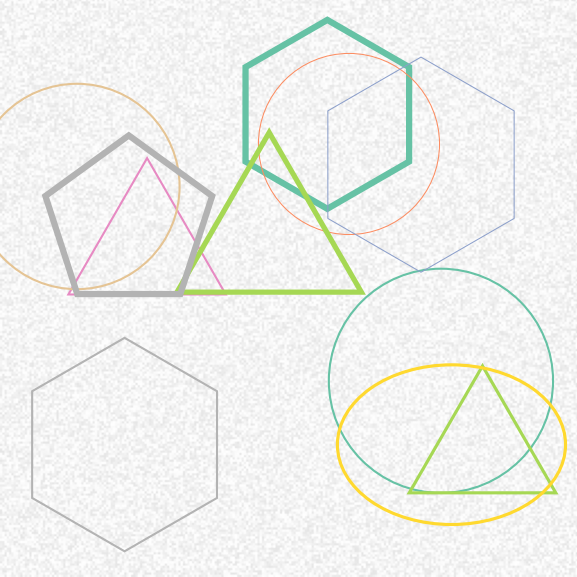[{"shape": "circle", "thickness": 1, "radius": 0.97, "center": [0.764, 0.34]}, {"shape": "hexagon", "thickness": 3, "radius": 0.82, "center": [0.567, 0.801]}, {"shape": "circle", "thickness": 0.5, "radius": 0.78, "center": [0.604, 0.75]}, {"shape": "hexagon", "thickness": 0.5, "radius": 0.93, "center": [0.729, 0.714]}, {"shape": "triangle", "thickness": 1, "radius": 0.79, "center": [0.255, 0.568]}, {"shape": "triangle", "thickness": 2.5, "radius": 0.92, "center": [0.466, 0.585]}, {"shape": "triangle", "thickness": 1.5, "radius": 0.73, "center": [0.836, 0.219]}, {"shape": "oval", "thickness": 1.5, "radius": 0.99, "center": [0.782, 0.229]}, {"shape": "circle", "thickness": 1, "radius": 0.89, "center": [0.133, 0.676]}, {"shape": "pentagon", "thickness": 3, "radius": 0.76, "center": [0.223, 0.613]}, {"shape": "hexagon", "thickness": 1, "radius": 0.92, "center": [0.216, 0.229]}]